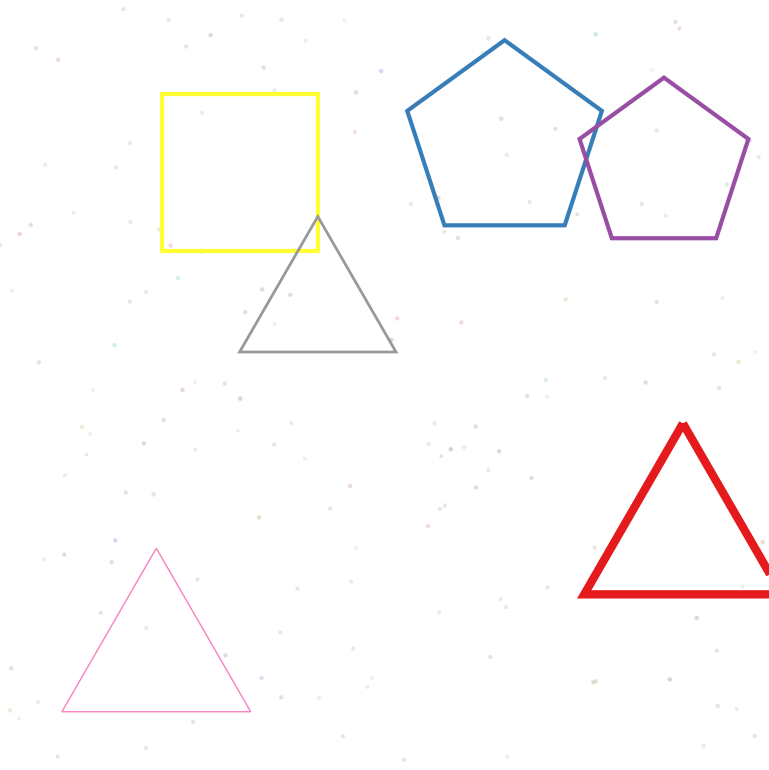[{"shape": "triangle", "thickness": 3, "radius": 0.74, "center": [0.887, 0.302]}, {"shape": "pentagon", "thickness": 1.5, "radius": 0.66, "center": [0.655, 0.815]}, {"shape": "pentagon", "thickness": 1.5, "radius": 0.58, "center": [0.862, 0.784]}, {"shape": "square", "thickness": 1.5, "radius": 0.51, "center": [0.312, 0.776]}, {"shape": "triangle", "thickness": 0.5, "radius": 0.71, "center": [0.203, 0.146]}, {"shape": "triangle", "thickness": 1, "radius": 0.59, "center": [0.413, 0.602]}]